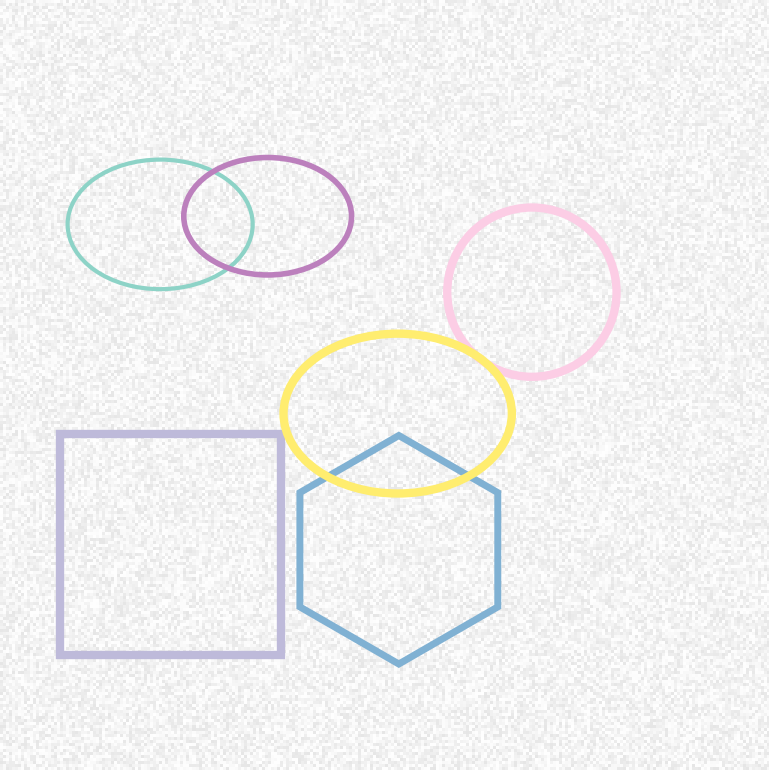[{"shape": "oval", "thickness": 1.5, "radius": 0.6, "center": [0.208, 0.709]}, {"shape": "square", "thickness": 3, "radius": 0.72, "center": [0.221, 0.293]}, {"shape": "hexagon", "thickness": 2.5, "radius": 0.74, "center": [0.518, 0.286]}, {"shape": "circle", "thickness": 3, "radius": 0.55, "center": [0.691, 0.621]}, {"shape": "oval", "thickness": 2, "radius": 0.54, "center": [0.348, 0.719]}, {"shape": "oval", "thickness": 3, "radius": 0.74, "center": [0.516, 0.463]}]